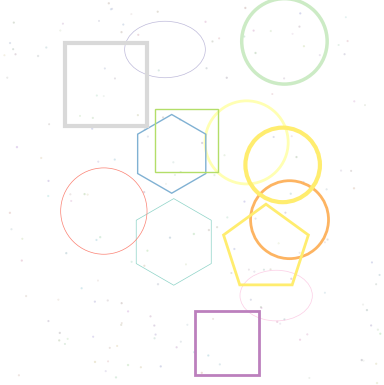[{"shape": "hexagon", "thickness": 0.5, "radius": 0.56, "center": [0.451, 0.372]}, {"shape": "circle", "thickness": 2, "radius": 0.54, "center": [0.641, 0.63]}, {"shape": "oval", "thickness": 0.5, "radius": 0.52, "center": [0.429, 0.871]}, {"shape": "circle", "thickness": 0.5, "radius": 0.56, "center": [0.27, 0.452]}, {"shape": "hexagon", "thickness": 1, "radius": 0.51, "center": [0.446, 0.6]}, {"shape": "circle", "thickness": 2, "radius": 0.51, "center": [0.752, 0.429]}, {"shape": "square", "thickness": 1, "radius": 0.41, "center": [0.484, 0.636]}, {"shape": "oval", "thickness": 0.5, "radius": 0.47, "center": [0.717, 0.232]}, {"shape": "square", "thickness": 3, "radius": 0.54, "center": [0.275, 0.781]}, {"shape": "square", "thickness": 2, "radius": 0.42, "center": [0.59, 0.109]}, {"shape": "circle", "thickness": 2.5, "radius": 0.55, "center": [0.739, 0.893]}, {"shape": "pentagon", "thickness": 2, "radius": 0.58, "center": [0.691, 0.354]}, {"shape": "circle", "thickness": 3, "radius": 0.48, "center": [0.734, 0.572]}]